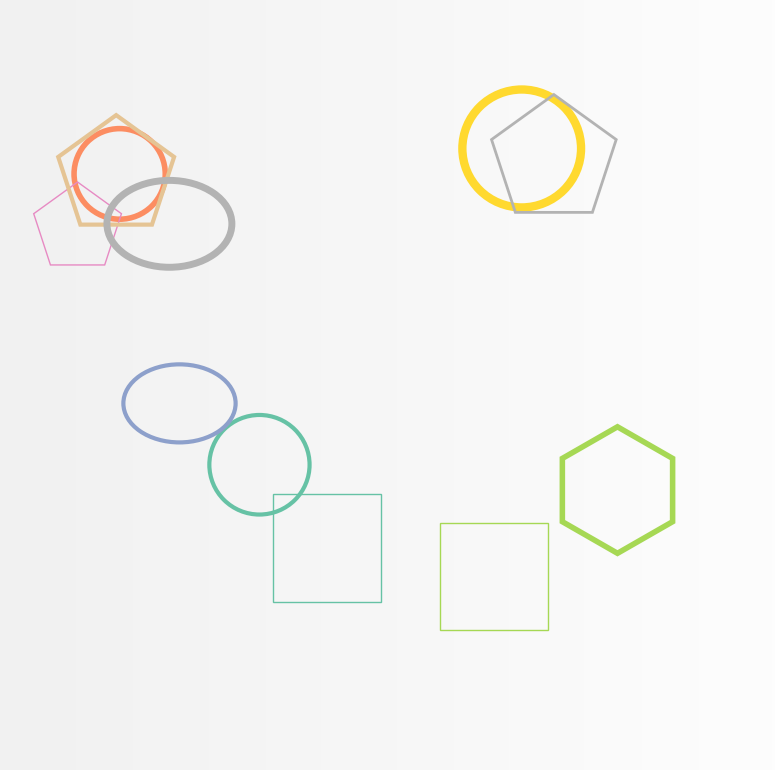[{"shape": "square", "thickness": 0.5, "radius": 0.35, "center": [0.422, 0.288]}, {"shape": "circle", "thickness": 1.5, "radius": 0.32, "center": [0.335, 0.396]}, {"shape": "circle", "thickness": 2, "radius": 0.29, "center": [0.154, 0.774]}, {"shape": "oval", "thickness": 1.5, "radius": 0.36, "center": [0.232, 0.476]}, {"shape": "pentagon", "thickness": 0.5, "radius": 0.3, "center": [0.1, 0.704]}, {"shape": "square", "thickness": 0.5, "radius": 0.35, "center": [0.638, 0.251]}, {"shape": "hexagon", "thickness": 2, "radius": 0.41, "center": [0.797, 0.364]}, {"shape": "circle", "thickness": 3, "radius": 0.38, "center": [0.673, 0.807]}, {"shape": "pentagon", "thickness": 1.5, "radius": 0.39, "center": [0.15, 0.772]}, {"shape": "pentagon", "thickness": 1, "radius": 0.42, "center": [0.715, 0.793]}, {"shape": "oval", "thickness": 2.5, "radius": 0.4, "center": [0.219, 0.709]}]